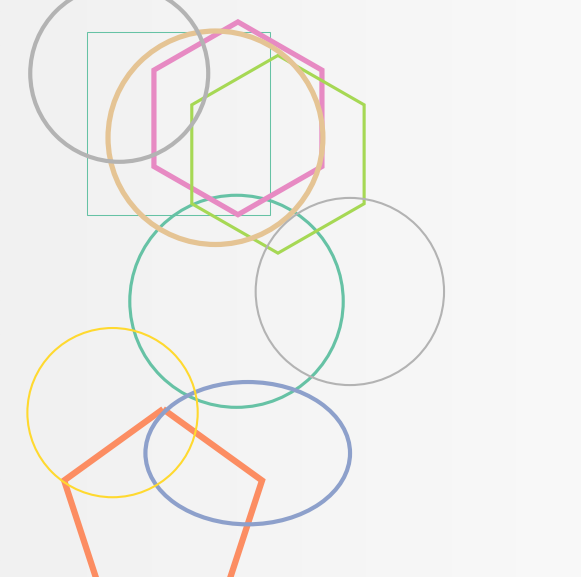[{"shape": "circle", "thickness": 1.5, "radius": 0.92, "center": [0.407, 0.477]}, {"shape": "square", "thickness": 0.5, "radius": 0.79, "center": [0.307, 0.785]}, {"shape": "pentagon", "thickness": 3, "radius": 0.89, "center": [0.281, 0.112]}, {"shape": "oval", "thickness": 2, "radius": 0.88, "center": [0.426, 0.214]}, {"shape": "hexagon", "thickness": 2.5, "radius": 0.83, "center": [0.409, 0.794]}, {"shape": "hexagon", "thickness": 1.5, "radius": 0.86, "center": [0.478, 0.732]}, {"shape": "circle", "thickness": 1, "radius": 0.73, "center": [0.194, 0.285]}, {"shape": "circle", "thickness": 2.5, "radius": 0.92, "center": [0.371, 0.761]}, {"shape": "circle", "thickness": 1, "radius": 0.81, "center": [0.602, 0.494]}, {"shape": "circle", "thickness": 2, "radius": 0.77, "center": [0.205, 0.872]}]